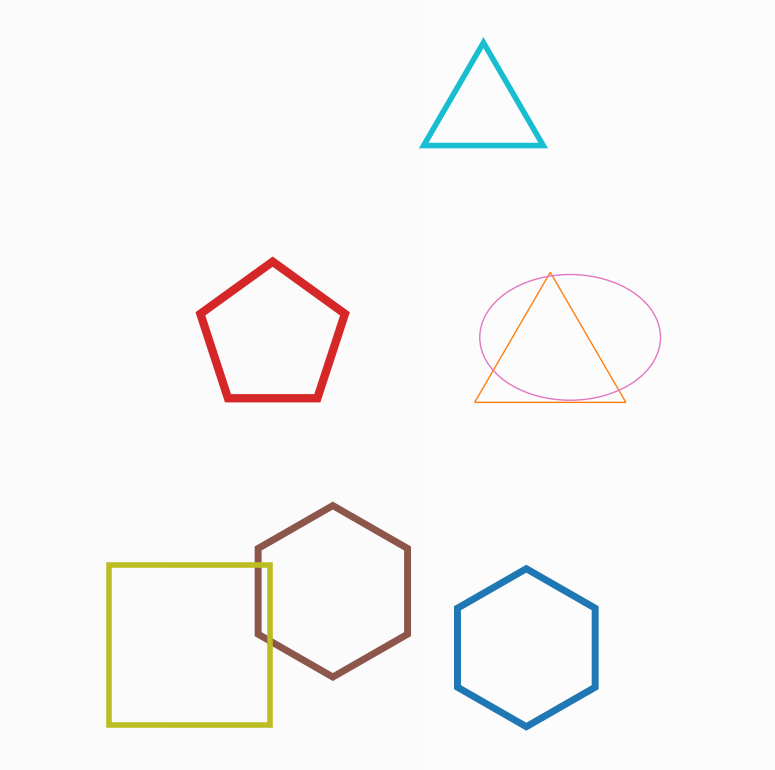[{"shape": "hexagon", "thickness": 2.5, "radius": 0.51, "center": [0.679, 0.159]}, {"shape": "triangle", "thickness": 0.5, "radius": 0.56, "center": [0.71, 0.534]}, {"shape": "pentagon", "thickness": 3, "radius": 0.49, "center": [0.352, 0.562]}, {"shape": "hexagon", "thickness": 2.5, "radius": 0.56, "center": [0.429, 0.232]}, {"shape": "oval", "thickness": 0.5, "radius": 0.58, "center": [0.736, 0.562]}, {"shape": "square", "thickness": 2, "radius": 0.52, "center": [0.244, 0.162]}, {"shape": "triangle", "thickness": 2, "radius": 0.45, "center": [0.624, 0.856]}]